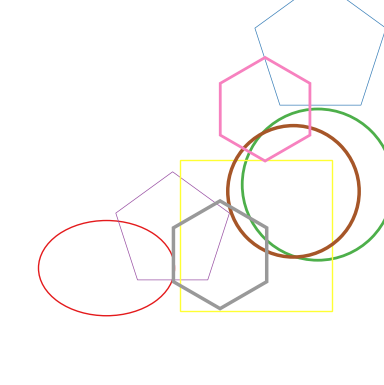[{"shape": "oval", "thickness": 1, "radius": 0.88, "center": [0.277, 0.304]}, {"shape": "pentagon", "thickness": 0.5, "radius": 0.89, "center": [0.832, 0.872]}, {"shape": "circle", "thickness": 2, "radius": 0.98, "center": [0.826, 0.52]}, {"shape": "pentagon", "thickness": 0.5, "radius": 0.78, "center": [0.448, 0.399]}, {"shape": "square", "thickness": 1, "radius": 0.98, "center": [0.665, 0.388]}, {"shape": "circle", "thickness": 2.5, "radius": 0.85, "center": [0.762, 0.503]}, {"shape": "hexagon", "thickness": 2, "radius": 0.67, "center": [0.689, 0.716]}, {"shape": "hexagon", "thickness": 2.5, "radius": 0.7, "center": [0.572, 0.338]}]